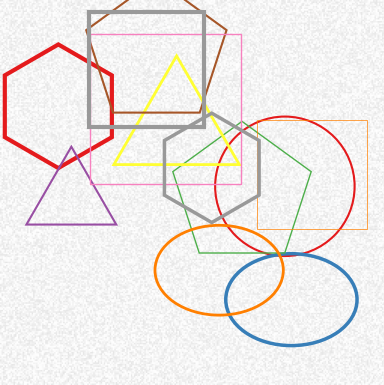[{"shape": "hexagon", "thickness": 3, "radius": 0.8, "center": [0.152, 0.724]}, {"shape": "circle", "thickness": 1.5, "radius": 0.91, "center": [0.74, 0.516]}, {"shape": "oval", "thickness": 2.5, "radius": 0.85, "center": [0.757, 0.222]}, {"shape": "pentagon", "thickness": 1, "radius": 0.94, "center": [0.629, 0.496]}, {"shape": "triangle", "thickness": 1.5, "radius": 0.67, "center": [0.185, 0.484]}, {"shape": "square", "thickness": 0.5, "radius": 0.71, "center": [0.81, 0.547]}, {"shape": "oval", "thickness": 2, "radius": 0.83, "center": [0.569, 0.298]}, {"shape": "triangle", "thickness": 2, "radius": 0.94, "center": [0.459, 0.667]}, {"shape": "pentagon", "thickness": 1.5, "radius": 0.96, "center": [0.406, 0.863]}, {"shape": "square", "thickness": 1, "radius": 0.98, "center": [0.43, 0.717]}, {"shape": "hexagon", "thickness": 2.5, "radius": 0.71, "center": [0.55, 0.564]}, {"shape": "square", "thickness": 3, "radius": 0.74, "center": [0.381, 0.819]}]